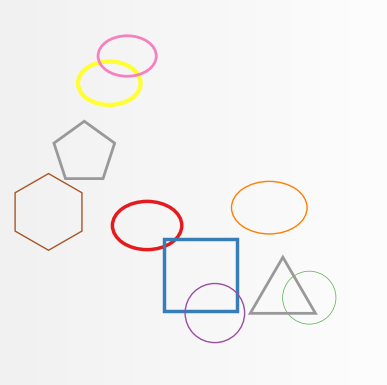[{"shape": "oval", "thickness": 2.5, "radius": 0.45, "center": [0.38, 0.414]}, {"shape": "square", "thickness": 2.5, "radius": 0.47, "center": [0.517, 0.286]}, {"shape": "circle", "thickness": 0.5, "radius": 0.34, "center": [0.798, 0.227]}, {"shape": "circle", "thickness": 1, "radius": 0.38, "center": [0.555, 0.187]}, {"shape": "oval", "thickness": 1, "radius": 0.49, "center": [0.695, 0.461]}, {"shape": "oval", "thickness": 3, "radius": 0.4, "center": [0.282, 0.784]}, {"shape": "hexagon", "thickness": 1, "radius": 0.5, "center": [0.125, 0.45]}, {"shape": "oval", "thickness": 2, "radius": 0.38, "center": [0.328, 0.854]}, {"shape": "triangle", "thickness": 2, "radius": 0.49, "center": [0.73, 0.235]}, {"shape": "pentagon", "thickness": 2, "radius": 0.41, "center": [0.218, 0.603]}]